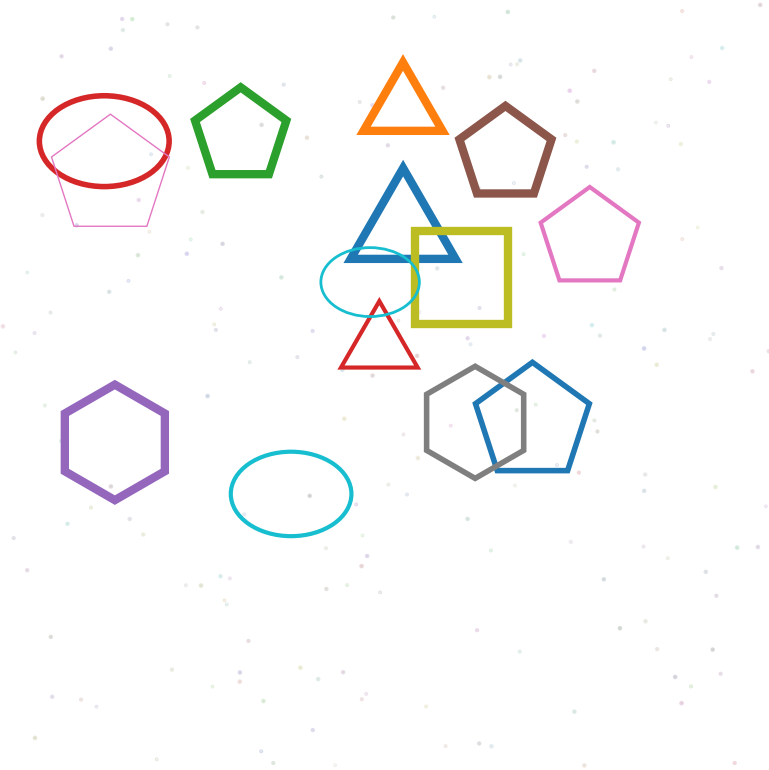[{"shape": "triangle", "thickness": 3, "radius": 0.39, "center": [0.524, 0.703]}, {"shape": "pentagon", "thickness": 2, "radius": 0.39, "center": [0.691, 0.452]}, {"shape": "triangle", "thickness": 3, "radius": 0.3, "center": [0.523, 0.86]}, {"shape": "pentagon", "thickness": 3, "radius": 0.31, "center": [0.313, 0.824]}, {"shape": "triangle", "thickness": 1.5, "radius": 0.29, "center": [0.493, 0.551]}, {"shape": "oval", "thickness": 2, "radius": 0.42, "center": [0.135, 0.817]}, {"shape": "hexagon", "thickness": 3, "radius": 0.38, "center": [0.149, 0.425]}, {"shape": "pentagon", "thickness": 3, "radius": 0.31, "center": [0.656, 0.8]}, {"shape": "pentagon", "thickness": 0.5, "radius": 0.4, "center": [0.143, 0.771]}, {"shape": "pentagon", "thickness": 1.5, "radius": 0.34, "center": [0.766, 0.69]}, {"shape": "hexagon", "thickness": 2, "radius": 0.36, "center": [0.617, 0.452]}, {"shape": "square", "thickness": 3, "radius": 0.3, "center": [0.6, 0.639]}, {"shape": "oval", "thickness": 1, "radius": 0.32, "center": [0.481, 0.634]}, {"shape": "oval", "thickness": 1.5, "radius": 0.39, "center": [0.378, 0.359]}]